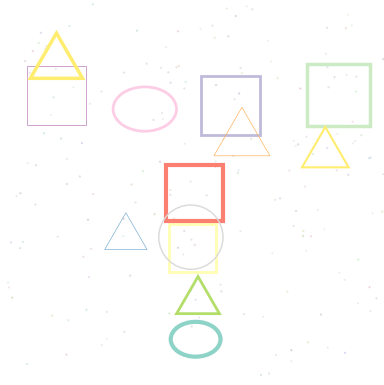[{"shape": "oval", "thickness": 3, "radius": 0.32, "center": [0.508, 0.119]}, {"shape": "square", "thickness": 2, "radius": 0.31, "center": [0.499, 0.356]}, {"shape": "square", "thickness": 2, "radius": 0.38, "center": [0.598, 0.725]}, {"shape": "square", "thickness": 3, "radius": 0.37, "center": [0.505, 0.499]}, {"shape": "triangle", "thickness": 0.5, "radius": 0.32, "center": [0.327, 0.384]}, {"shape": "triangle", "thickness": 0.5, "radius": 0.42, "center": [0.628, 0.637]}, {"shape": "triangle", "thickness": 2, "radius": 0.32, "center": [0.514, 0.217]}, {"shape": "oval", "thickness": 2, "radius": 0.41, "center": [0.376, 0.717]}, {"shape": "circle", "thickness": 1, "radius": 0.42, "center": [0.496, 0.384]}, {"shape": "square", "thickness": 0.5, "radius": 0.38, "center": [0.146, 0.752]}, {"shape": "square", "thickness": 2.5, "radius": 0.41, "center": [0.879, 0.753]}, {"shape": "triangle", "thickness": 2.5, "radius": 0.39, "center": [0.147, 0.836]}, {"shape": "triangle", "thickness": 1.5, "radius": 0.35, "center": [0.845, 0.6]}]